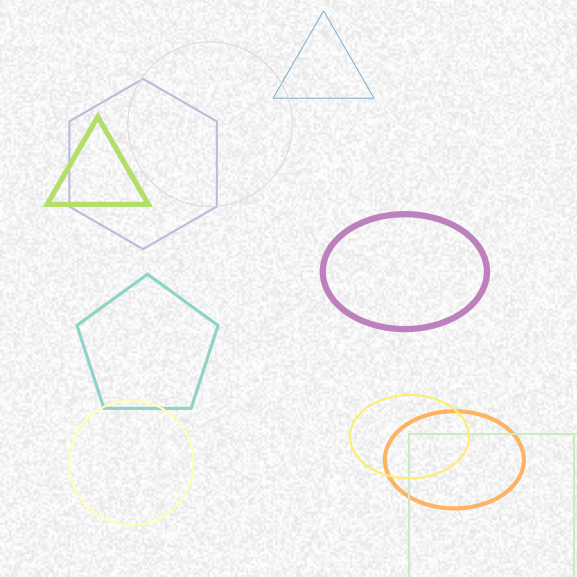[{"shape": "pentagon", "thickness": 1.5, "radius": 0.64, "center": [0.255, 0.396]}, {"shape": "circle", "thickness": 1, "radius": 0.54, "center": [0.228, 0.198]}, {"shape": "hexagon", "thickness": 1, "radius": 0.74, "center": [0.248, 0.715]}, {"shape": "triangle", "thickness": 0.5, "radius": 0.5, "center": [0.56, 0.88]}, {"shape": "oval", "thickness": 2, "radius": 0.6, "center": [0.787, 0.203]}, {"shape": "triangle", "thickness": 2.5, "radius": 0.51, "center": [0.169, 0.696]}, {"shape": "circle", "thickness": 0.5, "radius": 0.71, "center": [0.364, 0.784]}, {"shape": "oval", "thickness": 3, "radius": 0.71, "center": [0.701, 0.529]}, {"shape": "square", "thickness": 1, "radius": 0.71, "center": [0.851, 0.105]}, {"shape": "oval", "thickness": 1, "radius": 0.52, "center": [0.709, 0.243]}]